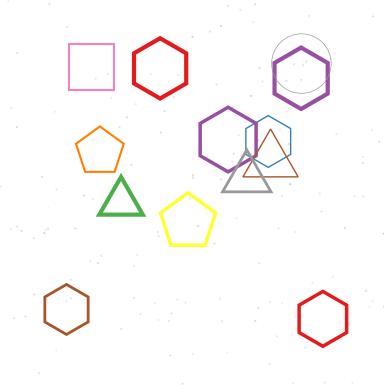[{"shape": "hexagon", "thickness": 2.5, "radius": 0.36, "center": [0.839, 0.172]}, {"shape": "hexagon", "thickness": 3, "radius": 0.39, "center": [0.416, 0.822]}, {"shape": "hexagon", "thickness": 1, "radius": 0.34, "center": [0.697, 0.632]}, {"shape": "triangle", "thickness": 3, "radius": 0.33, "center": [0.314, 0.475]}, {"shape": "hexagon", "thickness": 2.5, "radius": 0.42, "center": [0.593, 0.638]}, {"shape": "hexagon", "thickness": 3, "radius": 0.4, "center": [0.782, 0.797]}, {"shape": "pentagon", "thickness": 1.5, "radius": 0.33, "center": [0.259, 0.606]}, {"shape": "pentagon", "thickness": 2.5, "radius": 0.38, "center": [0.488, 0.424]}, {"shape": "hexagon", "thickness": 2, "radius": 0.32, "center": [0.173, 0.196]}, {"shape": "triangle", "thickness": 1, "radius": 0.41, "center": [0.703, 0.582]}, {"shape": "square", "thickness": 1.5, "radius": 0.3, "center": [0.238, 0.825]}, {"shape": "circle", "thickness": 0.5, "radius": 0.39, "center": [0.783, 0.835]}, {"shape": "triangle", "thickness": 2, "radius": 0.36, "center": [0.641, 0.538]}]